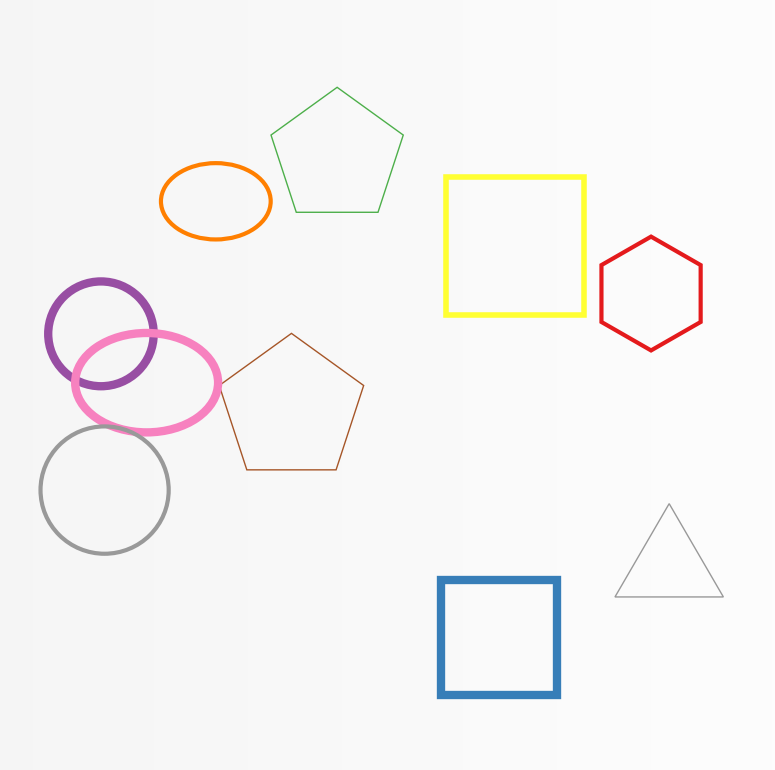[{"shape": "hexagon", "thickness": 1.5, "radius": 0.37, "center": [0.84, 0.619]}, {"shape": "square", "thickness": 3, "radius": 0.37, "center": [0.644, 0.172]}, {"shape": "pentagon", "thickness": 0.5, "radius": 0.45, "center": [0.435, 0.797]}, {"shape": "circle", "thickness": 3, "radius": 0.34, "center": [0.13, 0.566]}, {"shape": "oval", "thickness": 1.5, "radius": 0.35, "center": [0.278, 0.739]}, {"shape": "square", "thickness": 2, "radius": 0.45, "center": [0.664, 0.68]}, {"shape": "pentagon", "thickness": 0.5, "radius": 0.49, "center": [0.376, 0.469]}, {"shape": "oval", "thickness": 3, "radius": 0.46, "center": [0.189, 0.503]}, {"shape": "circle", "thickness": 1.5, "radius": 0.41, "center": [0.135, 0.364]}, {"shape": "triangle", "thickness": 0.5, "radius": 0.4, "center": [0.863, 0.265]}]